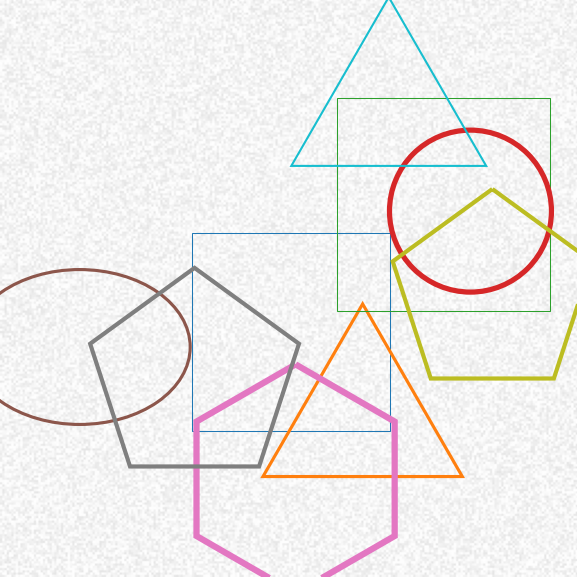[{"shape": "square", "thickness": 0.5, "radius": 0.86, "center": [0.504, 0.424]}, {"shape": "triangle", "thickness": 1.5, "radius": 1.0, "center": [0.628, 0.274]}, {"shape": "square", "thickness": 0.5, "radius": 0.92, "center": [0.768, 0.645]}, {"shape": "circle", "thickness": 2.5, "radius": 0.7, "center": [0.815, 0.634]}, {"shape": "oval", "thickness": 1.5, "radius": 0.96, "center": [0.138, 0.398]}, {"shape": "hexagon", "thickness": 3, "radius": 0.99, "center": [0.512, 0.17]}, {"shape": "pentagon", "thickness": 2, "radius": 0.95, "center": [0.337, 0.345]}, {"shape": "pentagon", "thickness": 2, "radius": 0.91, "center": [0.852, 0.49]}, {"shape": "triangle", "thickness": 1, "radius": 0.97, "center": [0.673, 0.809]}]